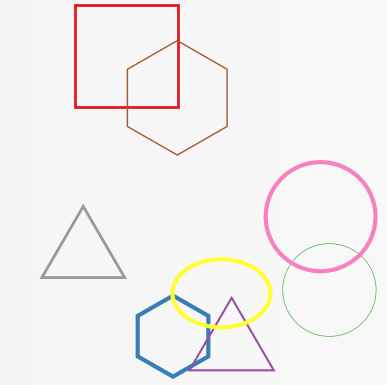[{"shape": "square", "thickness": 2, "radius": 0.66, "center": [0.327, 0.856]}, {"shape": "hexagon", "thickness": 3, "radius": 0.53, "center": [0.447, 0.127]}, {"shape": "circle", "thickness": 0.5, "radius": 0.6, "center": [0.85, 0.247]}, {"shape": "triangle", "thickness": 1.5, "radius": 0.63, "center": [0.598, 0.101]}, {"shape": "oval", "thickness": 3, "radius": 0.63, "center": [0.571, 0.238]}, {"shape": "hexagon", "thickness": 1, "radius": 0.74, "center": [0.457, 0.746]}, {"shape": "circle", "thickness": 3, "radius": 0.71, "center": [0.827, 0.437]}, {"shape": "triangle", "thickness": 2, "radius": 0.62, "center": [0.215, 0.341]}]